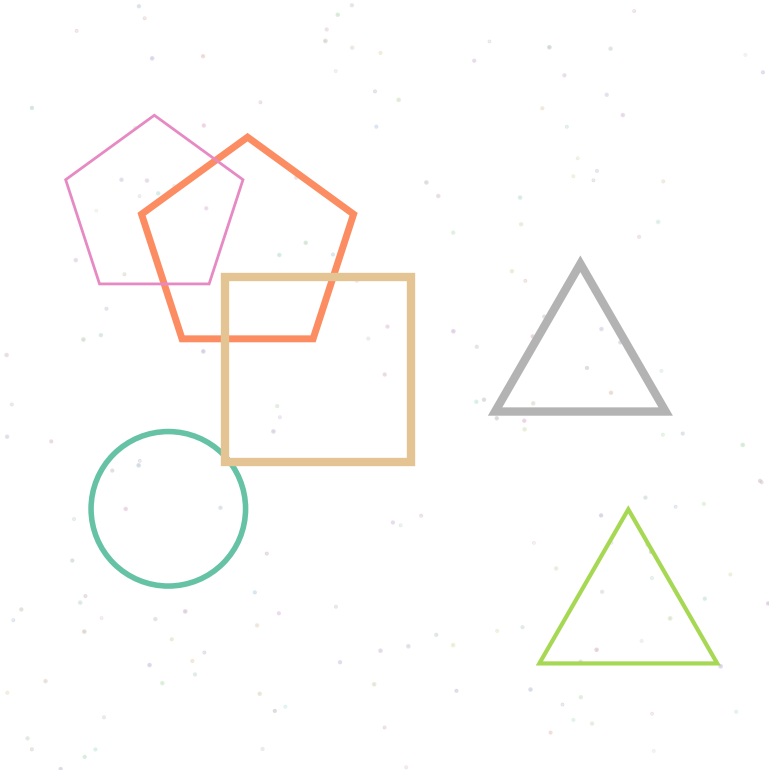[{"shape": "circle", "thickness": 2, "radius": 0.5, "center": [0.219, 0.339]}, {"shape": "pentagon", "thickness": 2.5, "radius": 0.72, "center": [0.322, 0.677]}, {"shape": "pentagon", "thickness": 1, "radius": 0.61, "center": [0.2, 0.729]}, {"shape": "triangle", "thickness": 1.5, "radius": 0.67, "center": [0.816, 0.205]}, {"shape": "square", "thickness": 3, "radius": 0.6, "center": [0.413, 0.52]}, {"shape": "triangle", "thickness": 3, "radius": 0.64, "center": [0.754, 0.529]}]